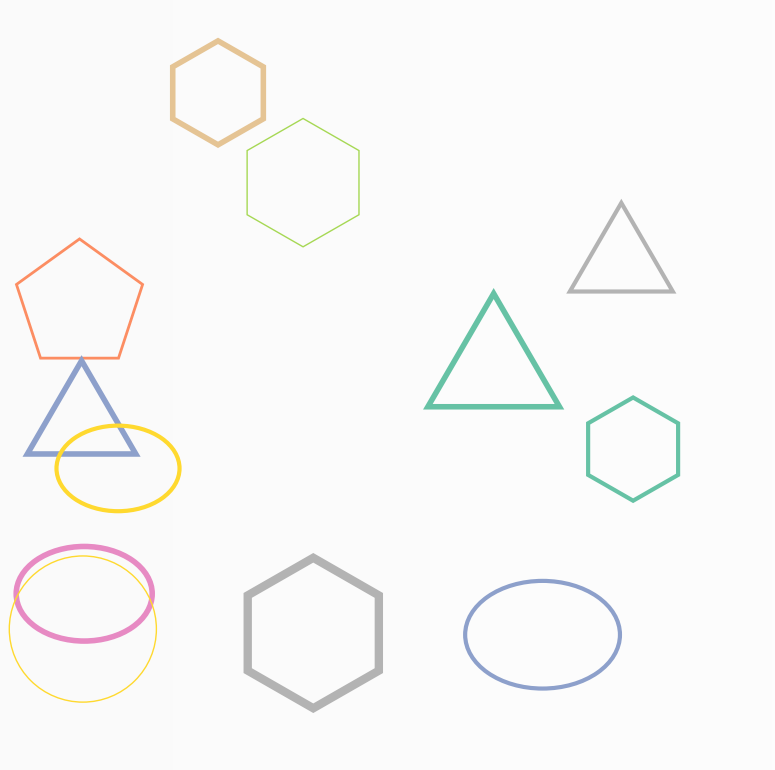[{"shape": "triangle", "thickness": 2, "radius": 0.49, "center": [0.637, 0.521]}, {"shape": "hexagon", "thickness": 1.5, "radius": 0.34, "center": [0.817, 0.417]}, {"shape": "pentagon", "thickness": 1, "radius": 0.43, "center": [0.103, 0.604]}, {"shape": "triangle", "thickness": 2, "radius": 0.4, "center": [0.105, 0.451]}, {"shape": "oval", "thickness": 1.5, "radius": 0.5, "center": [0.7, 0.176]}, {"shape": "oval", "thickness": 2, "radius": 0.44, "center": [0.109, 0.229]}, {"shape": "hexagon", "thickness": 0.5, "radius": 0.42, "center": [0.391, 0.763]}, {"shape": "oval", "thickness": 1.5, "radius": 0.4, "center": [0.152, 0.392]}, {"shape": "circle", "thickness": 0.5, "radius": 0.47, "center": [0.107, 0.183]}, {"shape": "hexagon", "thickness": 2, "radius": 0.34, "center": [0.281, 0.879]}, {"shape": "hexagon", "thickness": 3, "radius": 0.49, "center": [0.404, 0.178]}, {"shape": "triangle", "thickness": 1.5, "radius": 0.38, "center": [0.802, 0.66]}]